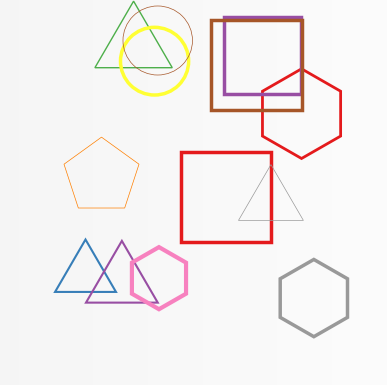[{"shape": "square", "thickness": 2.5, "radius": 0.58, "center": [0.584, 0.489]}, {"shape": "hexagon", "thickness": 2, "radius": 0.58, "center": [0.778, 0.705]}, {"shape": "triangle", "thickness": 1.5, "radius": 0.45, "center": [0.221, 0.287]}, {"shape": "triangle", "thickness": 1, "radius": 0.58, "center": [0.345, 0.882]}, {"shape": "triangle", "thickness": 1.5, "radius": 0.53, "center": [0.315, 0.267]}, {"shape": "square", "thickness": 2.5, "radius": 0.5, "center": [0.676, 0.856]}, {"shape": "pentagon", "thickness": 0.5, "radius": 0.51, "center": [0.262, 0.542]}, {"shape": "circle", "thickness": 2.5, "radius": 0.44, "center": [0.399, 0.841]}, {"shape": "circle", "thickness": 0.5, "radius": 0.45, "center": [0.407, 0.895]}, {"shape": "square", "thickness": 2.5, "radius": 0.59, "center": [0.663, 0.831]}, {"shape": "hexagon", "thickness": 3, "radius": 0.4, "center": [0.41, 0.277]}, {"shape": "triangle", "thickness": 0.5, "radius": 0.48, "center": [0.699, 0.476]}, {"shape": "hexagon", "thickness": 2.5, "radius": 0.5, "center": [0.81, 0.226]}]